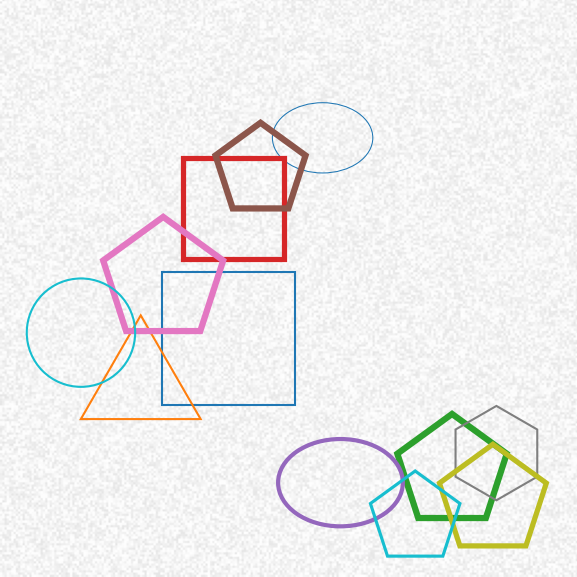[{"shape": "square", "thickness": 1, "radius": 0.58, "center": [0.396, 0.413]}, {"shape": "oval", "thickness": 0.5, "radius": 0.43, "center": [0.559, 0.76]}, {"shape": "triangle", "thickness": 1, "radius": 0.6, "center": [0.244, 0.333]}, {"shape": "pentagon", "thickness": 3, "radius": 0.5, "center": [0.783, 0.183]}, {"shape": "square", "thickness": 2.5, "radius": 0.44, "center": [0.404, 0.638]}, {"shape": "oval", "thickness": 2, "radius": 0.54, "center": [0.59, 0.163]}, {"shape": "pentagon", "thickness": 3, "radius": 0.41, "center": [0.451, 0.705]}, {"shape": "pentagon", "thickness": 3, "radius": 0.55, "center": [0.283, 0.514]}, {"shape": "hexagon", "thickness": 1, "radius": 0.41, "center": [0.86, 0.215]}, {"shape": "pentagon", "thickness": 2.5, "radius": 0.49, "center": [0.853, 0.133]}, {"shape": "circle", "thickness": 1, "radius": 0.47, "center": [0.14, 0.423]}, {"shape": "pentagon", "thickness": 1.5, "radius": 0.41, "center": [0.719, 0.102]}]